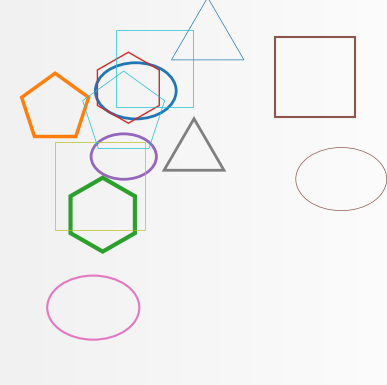[{"shape": "triangle", "thickness": 0.5, "radius": 0.54, "center": [0.536, 0.898]}, {"shape": "oval", "thickness": 2, "radius": 0.52, "center": [0.35, 0.764]}, {"shape": "pentagon", "thickness": 2.5, "radius": 0.45, "center": [0.142, 0.719]}, {"shape": "hexagon", "thickness": 3, "radius": 0.48, "center": [0.265, 0.442]}, {"shape": "hexagon", "thickness": 1, "radius": 0.46, "center": [0.331, 0.772]}, {"shape": "oval", "thickness": 2, "radius": 0.42, "center": [0.319, 0.593]}, {"shape": "oval", "thickness": 0.5, "radius": 0.59, "center": [0.881, 0.535]}, {"shape": "square", "thickness": 1.5, "radius": 0.52, "center": [0.814, 0.799]}, {"shape": "oval", "thickness": 1.5, "radius": 0.59, "center": [0.241, 0.201]}, {"shape": "triangle", "thickness": 2, "radius": 0.45, "center": [0.501, 0.602]}, {"shape": "square", "thickness": 0.5, "radius": 0.58, "center": [0.259, 0.517]}, {"shape": "pentagon", "thickness": 0.5, "radius": 0.56, "center": [0.319, 0.704]}, {"shape": "square", "thickness": 0.5, "radius": 0.5, "center": [0.399, 0.822]}]